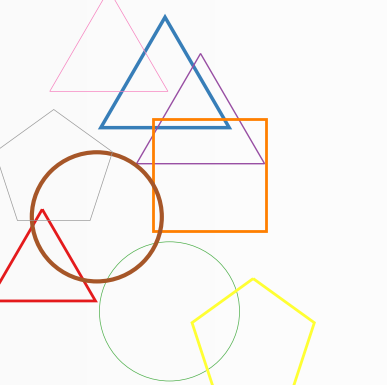[{"shape": "triangle", "thickness": 2, "radius": 0.79, "center": [0.109, 0.298]}, {"shape": "triangle", "thickness": 2.5, "radius": 0.96, "center": [0.426, 0.764]}, {"shape": "circle", "thickness": 0.5, "radius": 0.9, "center": [0.437, 0.191]}, {"shape": "triangle", "thickness": 1, "radius": 0.95, "center": [0.518, 0.67]}, {"shape": "square", "thickness": 2, "radius": 0.73, "center": [0.541, 0.545]}, {"shape": "pentagon", "thickness": 2, "radius": 0.83, "center": [0.653, 0.111]}, {"shape": "circle", "thickness": 3, "radius": 0.84, "center": [0.25, 0.437]}, {"shape": "triangle", "thickness": 0.5, "radius": 0.88, "center": [0.281, 0.851]}, {"shape": "pentagon", "thickness": 0.5, "radius": 0.8, "center": [0.139, 0.556]}]